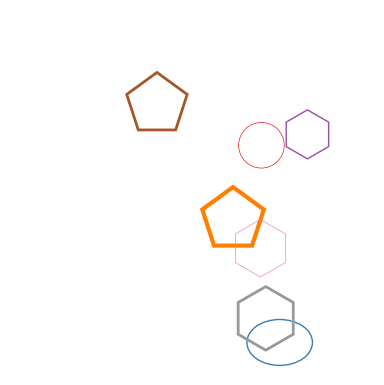[{"shape": "circle", "thickness": 0.5, "radius": 0.3, "center": [0.679, 0.623]}, {"shape": "oval", "thickness": 1, "radius": 0.43, "center": [0.726, 0.111]}, {"shape": "hexagon", "thickness": 1, "radius": 0.32, "center": [0.799, 0.651]}, {"shape": "pentagon", "thickness": 3, "radius": 0.42, "center": [0.605, 0.43]}, {"shape": "pentagon", "thickness": 2, "radius": 0.41, "center": [0.408, 0.729]}, {"shape": "hexagon", "thickness": 0.5, "radius": 0.37, "center": [0.676, 0.355]}, {"shape": "hexagon", "thickness": 2, "radius": 0.41, "center": [0.69, 0.173]}]